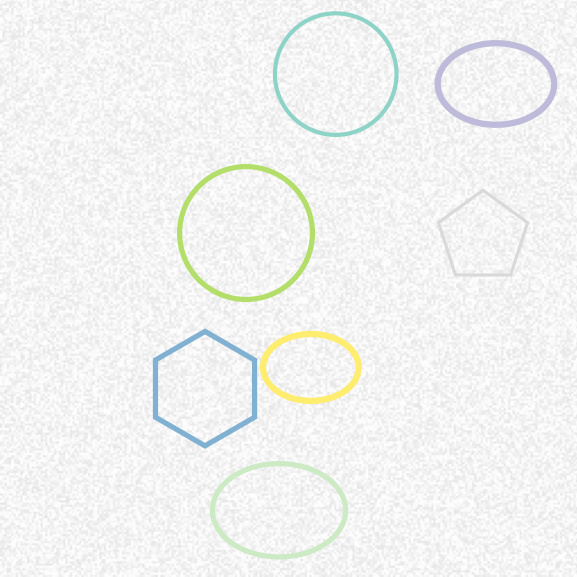[{"shape": "circle", "thickness": 2, "radius": 0.53, "center": [0.581, 0.871]}, {"shape": "oval", "thickness": 3, "radius": 0.5, "center": [0.859, 0.854]}, {"shape": "hexagon", "thickness": 2.5, "radius": 0.5, "center": [0.355, 0.326]}, {"shape": "circle", "thickness": 2.5, "radius": 0.58, "center": [0.426, 0.596]}, {"shape": "pentagon", "thickness": 1.5, "radius": 0.41, "center": [0.836, 0.589]}, {"shape": "oval", "thickness": 2.5, "radius": 0.58, "center": [0.483, 0.116]}, {"shape": "oval", "thickness": 3, "radius": 0.41, "center": [0.538, 0.363]}]